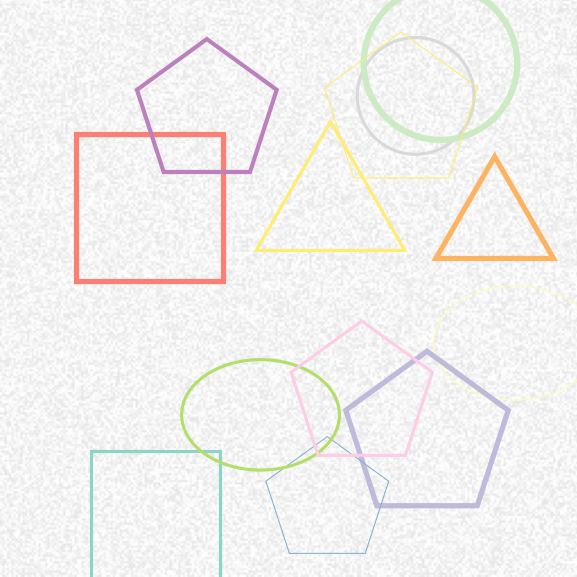[{"shape": "square", "thickness": 1.5, "radius": 0.56, "center": [0.27, 0.107]}, {"shape": "oval", "thickness": 0.5, "radius": 0.71, "center": [0.892, 0.405]}, {"shape": "pentagon", "thickness": 2.5, "radius": 0.74, "center": [0.739, 0.243]}, {"shape": "square", "thickness": 2.5, "radius": 0.64, "center": [0.259, 0.639]}, {"shape": "pentagon", "thickness": 0.5, "radius": 0.56, "center": [0.567, 0.131]}, {"shape": "triangle", "thickness": 2.5, "radius": 0.59, "center": [0.857, 0.61]}, {"shape": "oval", "thickness": 1.5, "radius": 0.68, "center": [0.451, 0.281]}, {"shape": "pentagon", "thickness": 1.5, "radius": 0.64, "center": [0.626, 0.315]}, {"shape": "circle", "thickness": 1.5, "radius": 0.51, "center": [0.72, 0.833]}, {"shape": "pentagon", "thickness": 2, "radius": 0.64, "center": [0.358, 0.804]}, {"shape": "circle", "thickness": 3, "radius": 0.66, "center": [0.763, 0.89]}, {"shape": "triangle", "thickness": 1.5, "radius": 0.74, "center": [0.572, 0.64]}, {"shape": "pentagon", "thickness": 0.5, "radius": 0.7, "center": [0.695, 0.804]}]